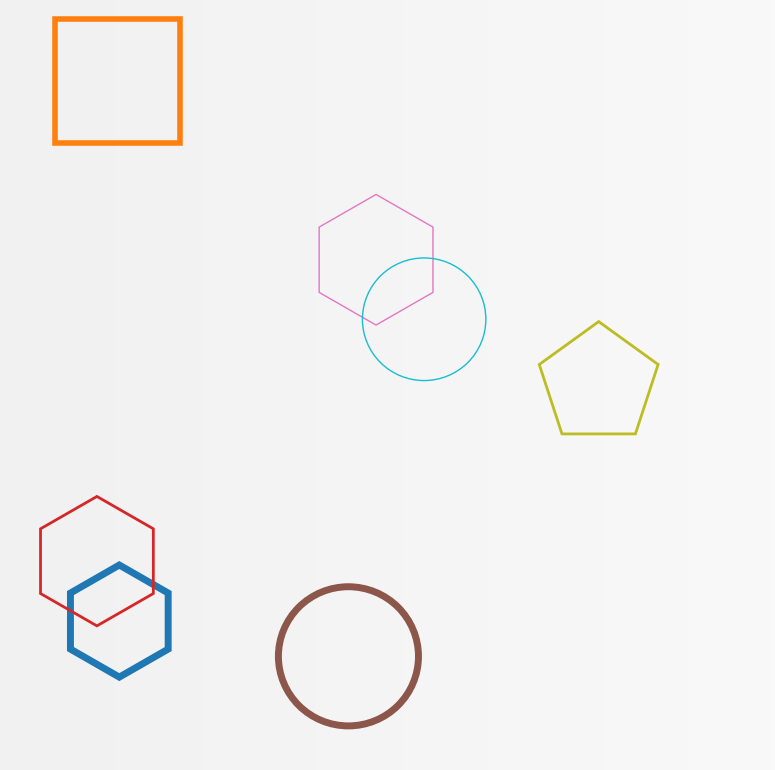[{"shape": "hexagon", "thickness": 2.5, "radius": 0.36, "center": [0.154, 0.193]}, {"shape": "square", "thickness": 2, "radius": 0.4, "center": [0.151, 0.895]}, {"shape": "hexagon", "thickness": 1, "radius": 0.42, "center": [0.125, 0.271]}, {"shape": "circle", "thickness": 2.5, "radius": 0.45, "center": [0.45, 0.148]}, {"shape": "hexagon", "thickness": 0.5, "radius": 0.42, "center": [0.485, 0.663]}, {"shape": "pentagon", "thickness": 1, "radius": 0.4, "center": [0.773, 0.502]}, {"shape": "circle", "thickness": 0.5, "radius": 0.4, "center": [0.547, 0.585]}]